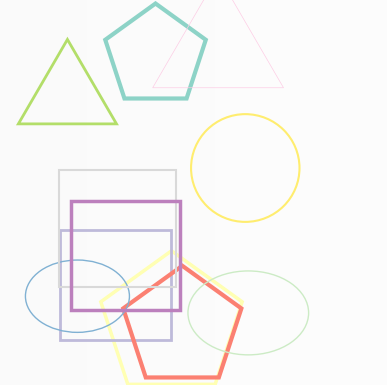[{"shape": "pentagon", "thickness": 3, "radius": 0.68, "center": [0.401, 0.855]}, {"shape": "pentagon", "thickness": 2.5, "radius": 0.96, "center": [0.443, 0.157]}, {"shape": "square", "thickness": 2, "radius": 0.72, "center": [0.299, 0.261]}, {"shape": "pentagon", "thickness": 3, "radius": 0.8, "center": [0.47, 0.149]}, {"shape": "oval", "thickness": 1, "radius": 0.67, "center": [0.2, 0.231]}, {"shape": "triangle", "thickness": 2, "radius": 0.73, "center": [0.174, 0.751]}, {"shape": "triangle", "thickness": 0.5, "radius": 0.97, "center": [0.563, 0.87]}, {"shape": "square", "thickness": 1.5, "radius": 0.76, "center": [0.304, 0.407]}, {"shape": "square", "thickness": 2.5, "radius": 0.71, "center": [0.324, 0.337]}, {"shape": "oval", "thickness": 1, "radius": 0.78, "center": [0.641, 0.187]}, {"shape": "circle", "thickness": 1.5, "radius": 0.7, "center": [0.633, 0.564]}]